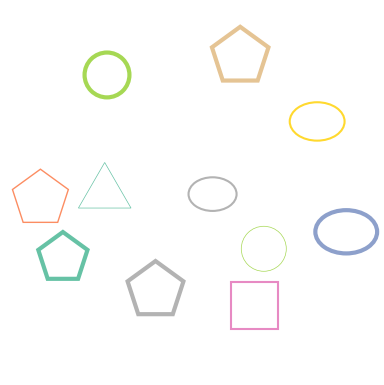[{"shape": "pentagon", "thickness": 3, "radius": 0.34, "center": [0.163, 0.33]}, {"shape": "triangle", "thickness": 0.5, "radius": 0.39, "center": [0.272, 0.499]}, {"shape": "pentagon", "thickness": 1, "radius": 0.38, "center": [0.105, 0.484]}, {"shape": "oval", "thickness": 3, "radius": 0.4, "center": [0.899, 0.398]}, {"shape": "square", "thickness": 1.5, "radius": 0.31, "center": [0.661, 0.205]}, {"shape": "circle", "thickness": 3, "radius": 0.29, "center": [0.278, 0.805]}, {"shape": "circle", "thickness": 0.5, "radius": 0.29, "center": [0.685, 0.354]}, {"shape": "oval", "thickness": 1.5, "radius": 0.36, "center": [0.824, 0.685]}, {"shape": "pentagon", "thickness": 3, "radius": 0.39, "center": [0.624, 0.853]}, {"shape": "oval", "thickness": 1.5, "radius": 0.31, "center": [0.552, 0.496]}, {"shape": "pentagon", "thickness": 3, "radius": 0.38, "center": [0.404, 0.246]}]